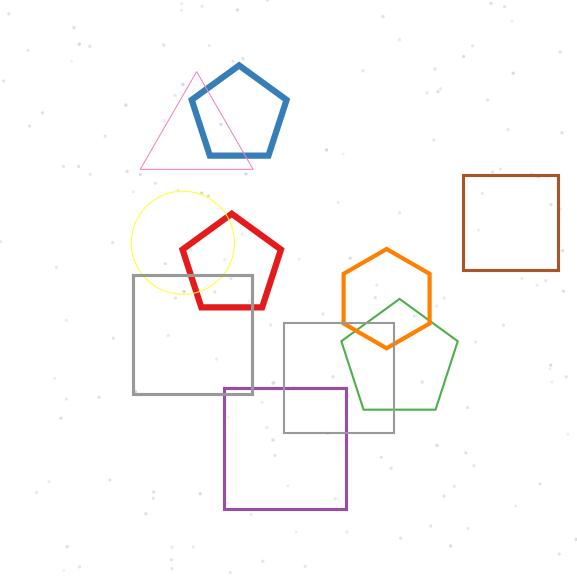[{"shape": "pentagon", "thickness": 3, "radius": 0.45, "center": [0.401, 0.539]}, {"shape": "pentagon", "thickness": 3, "radius": 0.43, "center": [0.414, 0.799]}, {"shape": "pentagon", "thickness": 1, "radius": 0.53, "center": [0.692, 0.376]}, {"shape": "square", "thickness": 1.5, "radius": 0.53, "center": [0.493, 0.222]}, {"shape": "hexagon", "thickness": 2, "radius": 0.43, "center": [0.669, 0.482]}, {"shape": "circle", "thickness": 0.5, "radius": 0.45, "center": [0.317, 0.579]}, {"shape": "square", "thickness": 1.5, "radius": 0.41, "center": [0.883, 0.613]}, {"shape": "triangle", "thickness": 0.5, "radius": 0.56, "center": [0.341, 0.762]}, {"shape": "square", "thickness": 1.5, "radius": 0.51, "center": [0.334, 0.42]}, {"shape": "square", "thickness": 1, "radius": 0.48, "center": [0.587, 0.345]}]